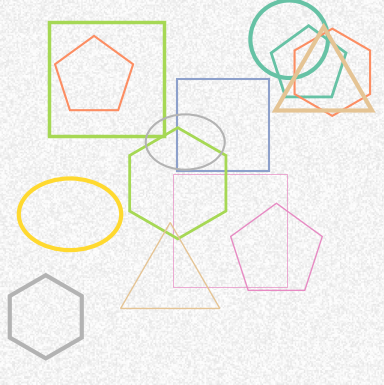[{"shape": "circle", "thickness": 3, "radius": 0.5, "center": [0.751, 0.898]}, {"shape": "pentagon", "thickness": 2, "radius": 0.51, "center": [0.802, 0.831]}, {"shape": "hexagon", "thickness": 1.5, "radius": 0.57, "center": [0.863, 0.812]}, {"shape": "pentagon", "thickness": 1.5, "radius": 0.53, "center": [0.244, 0.8]}, {"shape": "square", "thickness": 1.5, "radius": 0.6, "center": [0.58, 0.675]}, {"shape": "square", "thickness": 0.5, "radius": 0.74, "center": [0.597, 0.402]}, {"shape": "pentagon", "thickness": 1, "radius": 0.63, "center": [0.718, 0.347]}, {"shape": "hexagon", "thickness": 2, "radius": 0.72, "center": [0.462, 0.524]}, {"shape": "square", "thickness": 2.5, "radius": 0.74, "center": [0.277, 0.795]}, {"shape": "oval", "thickness": 3, "radius": 0.66, "center": [0.182, 0.443]}, {"shape": "triangle", "thickness": 1, "radius": 0.74, "center": [0.442, 0.273]}, {"shape": "triangle", "thickness": 3, "radius": 0.72, "center": [0.841, 0.785]}, {"shape": "hexagon", "thickness": 3, "radius": 0.54, "center": [0.119, 0.177]}, {"shape": "oval", "thickness": 1.5, "radius": 0.51, "center": [0.481, 0.631]}]